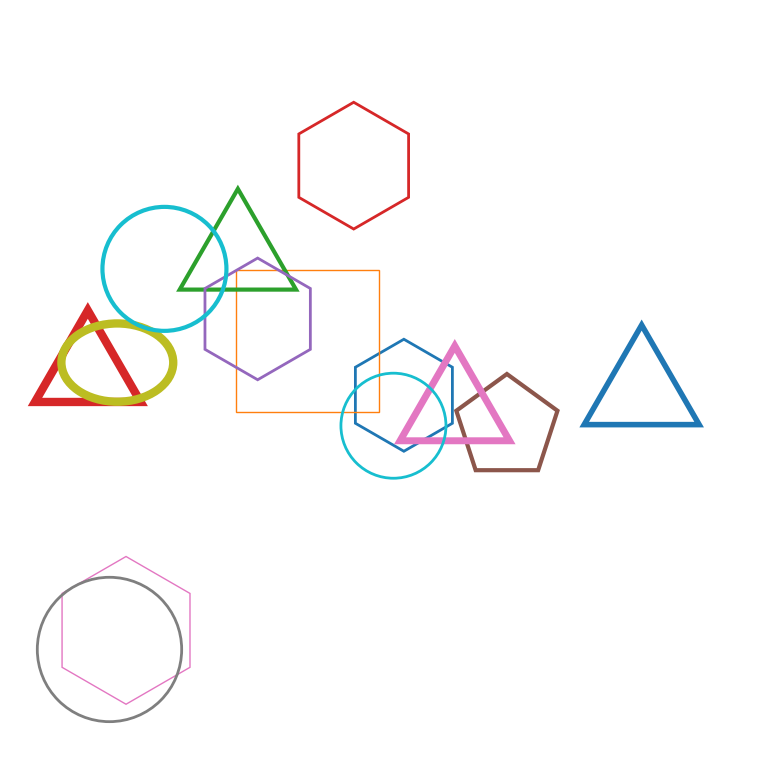[{"shape": "hexagon", "thickness": 1, "radius": 0.36, "center": [0.525, 0.487]}, {"shape": "triangle", "thickness": 2, "radius": 0.43, "center": [0.833, 0.492]}, {"shape": "square", "thickness": 0.5, "radius": 0.46, "center": [0.4, 0.557]}, {"shape": "triangle", "thickness": 1.5, "radius": 0.44, "center": [0.309, 0.668]}, {"shape": "triangle", "thickness": 3, "radius": 0.4, "center": [0.114, 0.518]}, {"shape": "hexagon", "thickness": 1, "radius": 0.41, "center": [0.459, 0.785]}, {"shape": "hexagon", "thickness": 1, "radius": 0.4, "center": [0.335, 0.586]}, {"shape": "pentagon", "thickness": 1.5, "radius": 0.35, "center": [0.658, 0.445]}, {"shape": "hexagon", "thickness": 0.5, "radius": 0.48, "center": [0.164, 0.181]}, {"shape": "triangle", "thickness": 2.5, "radius": 0.41, "center": [0.591, 0.469]}, {"shape": "circle", "thickness": 1, "radius": 0.47, "center": [0.142, 0.157]}, {"shape": "oval", "thickness": 3, "radius": 0.36, "center": [0.152, 0.529]}, {"shape": "circle", "thickness": 1, "radius": 0.34, "center": [0.511, 0.447]}, {"shape": "circle", "thickness": 1.5, "radius": 0.4, "center": [0.214, 0.651]}]